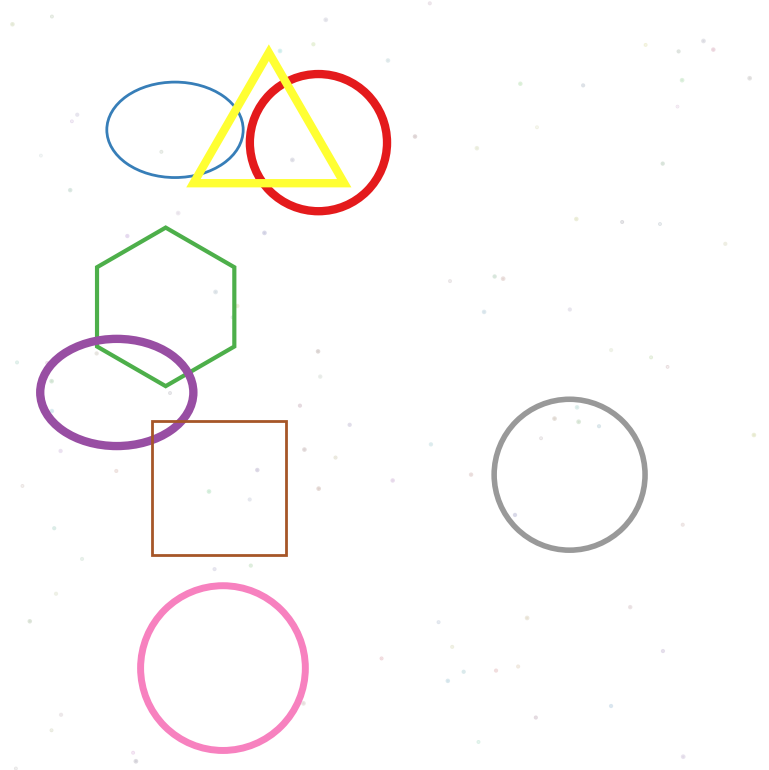[{"shape": "circle", "thickness": 3, "radius": 0.45, "center": [0.414, 0.815]}, {"shape": "oval", "thickness": 1, "radius": 0.44, "center": [0.227, 0.831]}, {"shape": "hexagon", "thickness": 1.5, "radius": 0.51, "center": [0.215, 0.601]}, {"shape": "oval", "thickness": 3, "radius": 0.5, "center": [0.152, 0.49]}, {"shape": "triangle", "thickness": 3, "radius": 0.57, "center": [0.349, 0.819]}, {"shape": "square", "thickness": 1, "radius": 0.44, "center": [0.284, 0.366]}, {"shape": "circle", "thickness": 2.5, "radius": 0.53, "center": [0.29, 0.132]}, {"shape": "circle", "thickness": 2, "radius": 0.49, "center": [0.74, 0.383]}]